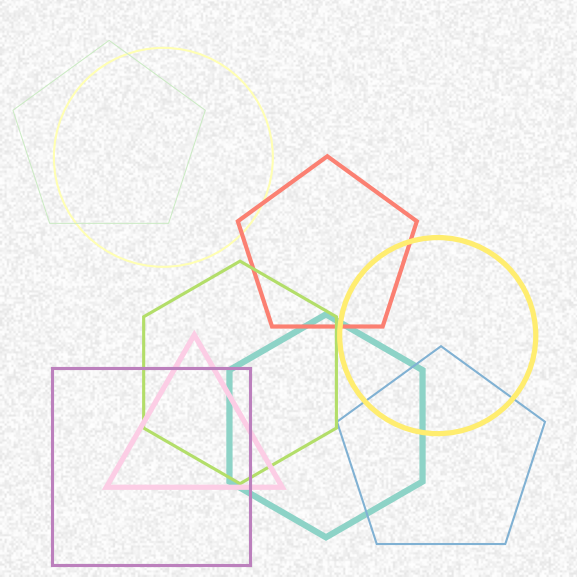[{"shape": "hexagon", "thickness": 3, "radius": 0.97, "center": [0.564, 0.262]}, {"shape": "circle", "thickness": 1, "radius": 0.95, "center": [0.283, 0.727]}, {"shape": "pentagon", "thickness": 2, "radius": 0.81, "center": [0.567, 0.566]}, {"shape": "pentagon", "thickness": 1, "radius": 0.95, "center": [0.764, 0.21]}, {"shape": "hexagon", "thickness": 1.5, "radius": 0.96, "center": [0.416, 0.354]}, {"shape": "triangle", "thickness": 2.5, "radius": 0.88, "center": [0.336, 0.243]}, {"shape": "square", "thickness": 1.5, "radius": 0.85, "center": [0.262, 0.192]}, {"shape": "pentagon", "thickness": 0.5, "radius": 0.88, "center": [0.189, 0.754]}, {"shape": "circle", "thickness": 2.5, "radius": 0.85, "center": [0.758, 0.418]}]